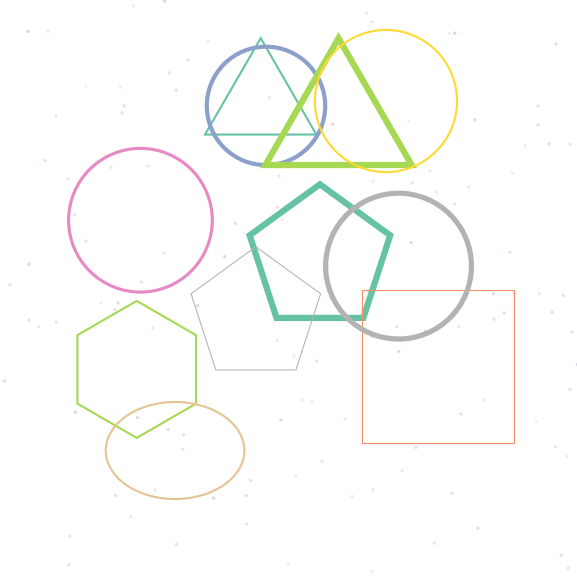[{"shape": "triangle", "thickness": 1, "radius": 0.56, "center": [0.451, 0.822]}, {"shape": "pentagon", "thickness": 3, "radius": 0.64, "center": [0.554, 0.552]}, {"shape": "square", "thickness": 0.5, "radius": 0.66, "center": [0.758, 0.364]}, {"shape": "circle", "thickness": 2, "radius": 0.51, "center": [0.461, 0.816]}, {"shape": "circle", "thickness": 1.5, "radius": 0.62, "center": [0.243, 0.618]}, {"shape": "hexagon", "thickness": 1, "radius": 0.59, "center": [0.237, 0.359]}, {"shape": "triangle", "thickness": 3, "radius": 0.73, "center": [0.586, 0.787]}, {"shape": "circle", "thickness": 1, "radius": 0.62, "center": [0.668, 0.824]}, {"shape": "oval", "thickness": 1, "radius": 0.6, "center": [0.303, 0.219]}, {"shape": "pentagon", "thickness": 0.5, "radius": 0.59, "center": [0.443, 0.454]}, {"shape": "circle", "thickness": 2.5, "radius": 0.63, "center": [0.69, 0.538]}]